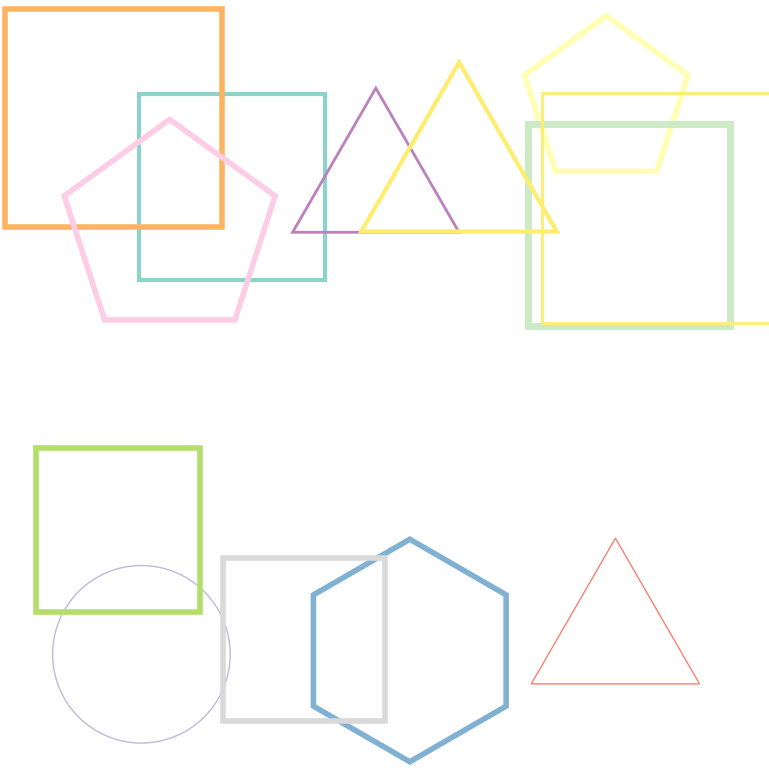[{"shape": "square", "thickness": 1.5, "radius": 0.6, "center": [0.302, 0.757]}, {"shape": "pentagon", "thickness": 2, "radius": 0.56, "center": [0.787, 0.868]}, {"shape": "circle", "thickness": 0.5, "radius": 0.58, "center": [0.184, 0.15]}, {"shape": "triangle", "thickness": 0.5, "radius": 0.63, "center": [0.799, 0.175]}, {"shape": "hexagon", "thickness": 2, "radius": 0.72, "center": [0.532, 0.155]}, {"shape": "square", "thickness": 2, "radius": 0.7, "center": [0.147, 0.847]}, {"shape": "square", "thickness": 2, "radius": 0.53, "center": [0.154, 0.312]}, {"shape": "pentagon", "thickness": 2, "radius": 0.72, "center": [0.22, 0.701]}, {"shape": "square", "thickness": 2, "radius": 0.53, "center": [0.395, 0.169]}, {"shape": "triangle", "thickness": 1, "radius": 0.62, "center": [0.488, 0.761]}, {"shape": "square", "thickness": 2.5, "radius": 0.66, "center": [0.817, 0.708]}, {"shape": "triangle", "thickness": 1.5, "radius": 0.73, "center": [0.596, 0.773]}, {"shape": "square", "thickness": 1, "radius": 0.75, "center": [0.853, 0.73]}]